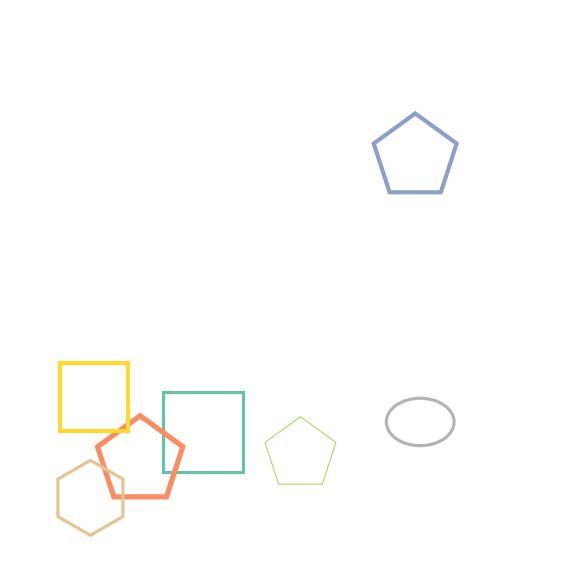[{"shape": "square", "thickness": 1.5, "radius": 0.35, "center": [0.352, 0.251]}, {"shape": "pentagon", "thickness": 2.5, "radius": 0.39, "center": [0.243, 0.202]}, {"shape": "pentagon", "thickness": 2, "radius": 0.38, "center": [0.719, 0.727]}, {"shape": "pentagon", "thickness": 0.5, "radius": 0.32, "center": [0.52, 0.213]}, {"shape": "square", "thickness": 2, "radius": 0.29, "center": [0.163, 0.311]}, {"shape": "hexagon", "thickness": 1.5, "radius": 0.32, "center": [0.157, 0.137]}, {"shape": "oval", "thickness": 1.5, "radius": 0.29, "center": [0.728, 0.268]}]